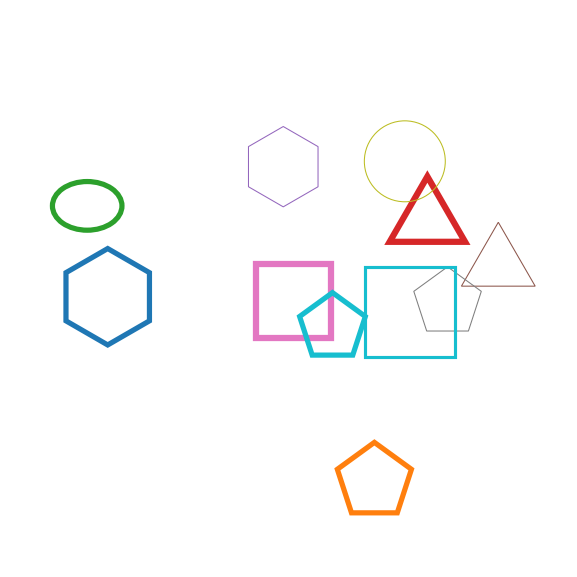[{"shape": "hexagon", "thickness": 2.5, "radius": 0.42, "center": [0.187, 0.485]}, {"shape": "pentagon", "thickness": 2.5, "radius": 0.34, "center": [0.648, 0.166]}, {"shape": "oval", "thickness": 2.5, "radius": 0.3, "center": [0.151, 0.643]}, {"shape": "triangle", "thickness": 3, "radius": 0.38, "center": [0.74, 0.618]}, {"shape": "hexagon", "thickness": 0.5, "radius": 0.35, "center": [0.49, 0.711]}, {"shape": "triangle", "thickness": 0.5, "radius": 0.37, "center": [0.863, 0.54]}, {"shape": "square", "thickness": 3, "radius": 0.32, "center": [0.509, 0.478]}, {"shape": "pentagon", "thickness": 0.5, "radius": 0.31, "center": [0.775, 0.476]}, {"shape": "circle", "thickness": 0.5, "radius": 0.35, "center": [0.701, 0.72]}, {"shape": "square", "thickness": 1.5, "radius": 0.39, "center": [0.71, 0.459]}, {"shape": "pentagon", "thickness": 2.5, "radius": 0.3, "center": [0.576, 0.433]}]